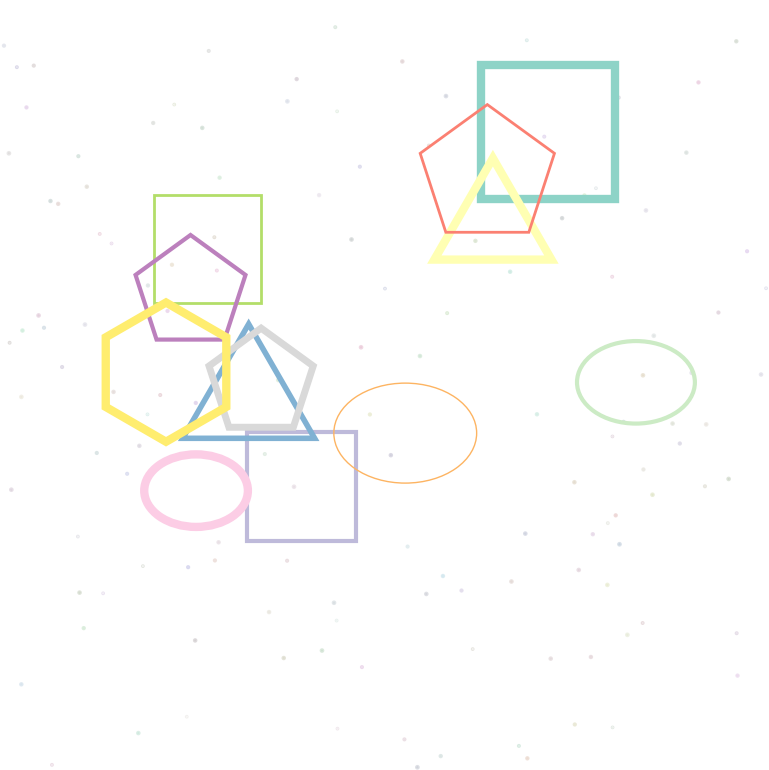[{"shape": "square", "thickness": 3, "radius": 0.43, "center": [0.712, 0.829]}, {"shape": "triangle", "thickness": 3, "radius": 0.44, "center": [0.64, 0.707]}, {"shape": "square", "thickness": 1.5, "radius": 0.35, "center": [0.392, 0.368]}, {"shape": "pentagon", "thickness": 1, "radius": 0.46, "center": [0.633, 0.773]}, {"shape": "triangle", "thickness": 2, "radius": 0.49, "center": [0.323, 0.48]}, {"shape": "oval", "thickness": 0.5, "radius": 0.46, "center": [0.526, 0.438]}, {"shape": "square", "thickness": 1, "radius": 0.35, "center": [0.27, 0.676]}, {"shape": "oval", "thickness": 3, "radius": 0.34, "center": [0.255, 0.363]}, {"shape": "pentagon", "thickness": 2.5, "radius": 0.36, "center": [0.339, 0.503]}, {"shape": "pentagon", "thickness": 1.5, "radius": 0.38, "center": [0.247, 0.62]}, {"shape": "oval", "thickness": 1.5, "radius": 0.38, "center": [0.826, 0.503]}, {"shape": "hexagon", "thickness": 3, "radius": 0.45, "center": [0.216, 0.517]}]